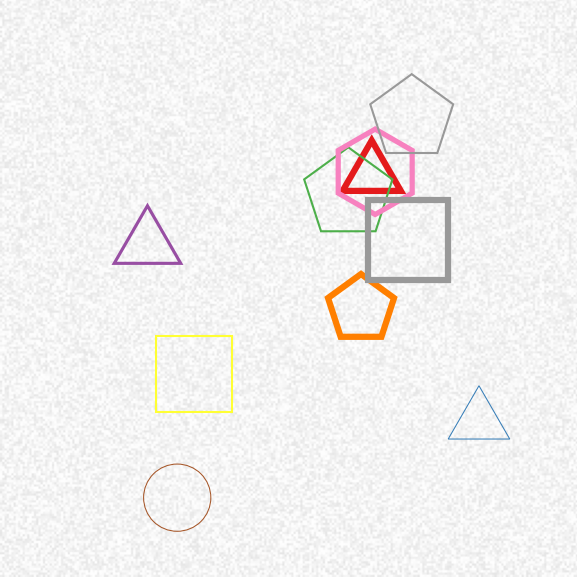[{"shape": "triangle", "thickness": 3, "radius": 0.29, "center": [0.644, 0.698]}, {"shape": "triangle", "thickness": 0.5, "radius": 0.31, "center": [0.829, 0.27]}, {"shape": "pentagon", "thickness": 1, "radius": 0.4, "center": [0.603, 0.664]}, {"shape": "triangle", "thickness": 1.5, "radius": 0.33, "center": [0.255, 0.576]}, {"shape": "pentagon", "thickness": 3, "radius": 0.3, "center": [0.625, 0.465]}, {"shape": "square", "thickness": 1, "radius": 0.33, "center": [0.336, 0.352]}, {"shape": "circle", "thickness": 0.5, "radius": 0.29, "center": [0.307, 0.137]}, {"shape": "hexagon", "thickness": 2.5, "radius": 0.37, "center": [0.65, 0.702]}, {"shape": "square", "thickness": 3, "radius": 0.35, "center": [0.707, 0.583]}, {"shape": "pentagon", "thickness": 1, "radius": 0.38, "center": [0.713, 0.795]}]